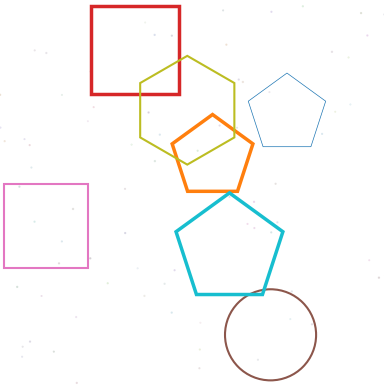[{"shape": "pentagon", "thickness": 0.5, "radius": 0.53, "center": [0.745, 0.704]}, {"shape": "pentagon", "thickness": 2.5, "radius": 0.55, "center": [0.552, 0.592]}, {"shape": "square", "thickness": 2.5, "radius": 0.57, "center": [0.351, 0.871]}, {"shape": "circle", "thickness": 1.5, "radius": 0.59, "center": [0.703, 0.13]}, {"shape": "square", "thickness": 1.5, "radius": 0.55, "center": [0.119, 0.412]}, {"shape": "hexagon", "thickness": 1.5, "radius": 0.71, "center": [0.486, 0.714]}, {"shape": "pentagon", "thickness": 2.5, "radius": 0.73, "center": [0.596, 0.353]}]